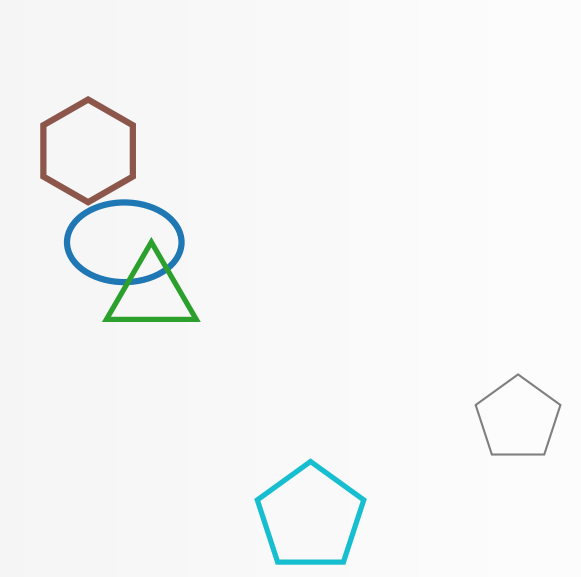[{"shape": "oval", "thickness": 3, "radius": 0.49, "center": [0.214, 0.58]}, {"shape": "triangle", "thickness": 2.5, "radius": 0.45, "center": [0.26, 0.491]}, {"shape": "hexagon", "thickness": 3, "radius": 0.44, "center": [0.152, 0.738]}, {"shape": "pentagon", "thickness": 1, "radius": 0.38, "center": [0.891, 0.274]}, {"shape": "pentagon", "thickness": 2.5, "radius": 0.48, "center": [0.534, 0.104]}]